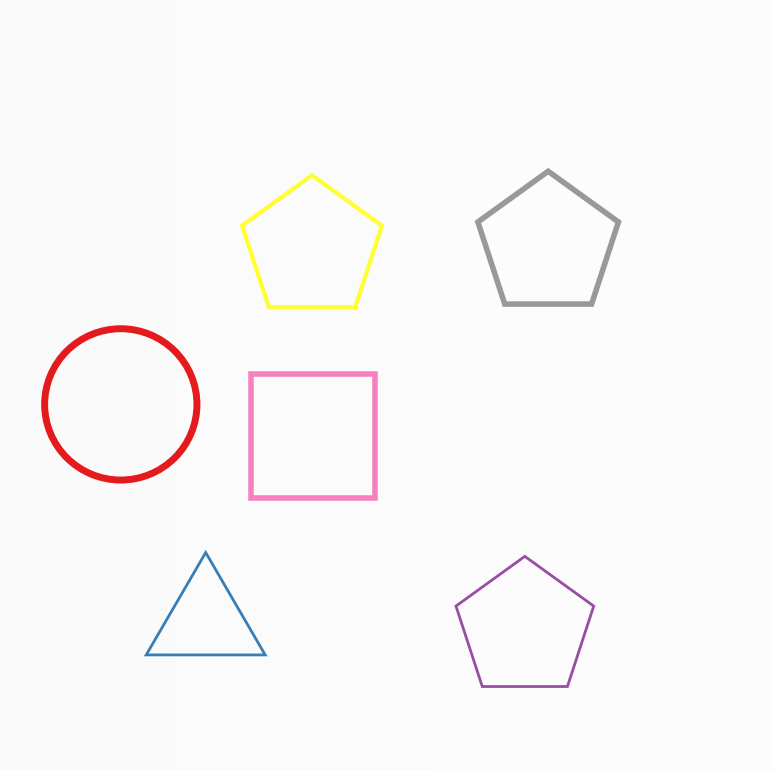[{"shape": "circle", "thickness": 2.5, "radius": 0.49, "center": [0.156, 0.475]}, {"shape": "triangle", "thickness": 1, "radius": 0.44, "center": [0.265, 0.194]}, {"shape": "pentagon", "thickness": 1, "radius": 0.47, "center": [0.677, 0.184]}, {"shape": "pentagon", "thickness": 1.5, "radius": 0.47, "center": [0.403, 0.678]}, {"shape": "square", "thickness": 2, "radius": 0.4, "center": [0.404, 0.434]}, {"shape": "pentagon", "thickness": 2, "radius": 0.48, "center": [0.707, 0.682]}]